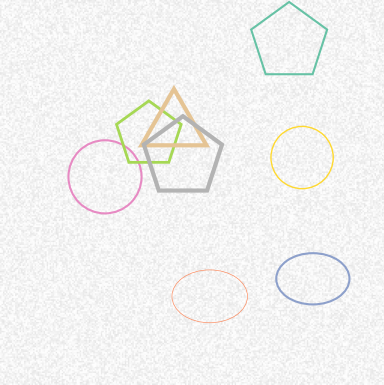[{"shape": "pentagon", "thickness": 1.5, "radius": 0.52, "center": [0.751, 0.891]}, {"shape": "oval", "thickness": 0.5, "radius": 0.49, "center": [0.545, 0.23]}, {"shape": "oval", "thickness": 1.5, "radius": 0.48, "center": [0.813, 0.276]}, {"shape": "circle", "thickness": 1.5, "radius": 0.47, "center": [0.273, 0.541]}, {"shape": "pentagon", "thickness": 2, "radius": 0.44, "center": [0.387, 0.65]}, {"shape": "circle", "thickness": 1, "radius": 0.4, "center": [0.785, 0.591]}, {"shape": "triangle", "thickness": 3, "radius": 0.49, "center": [0.452, 0.671]}, {"shape": "pentagon", "thickness": 3, "radius": 0.53, "center": [0.475, 0.591]}]